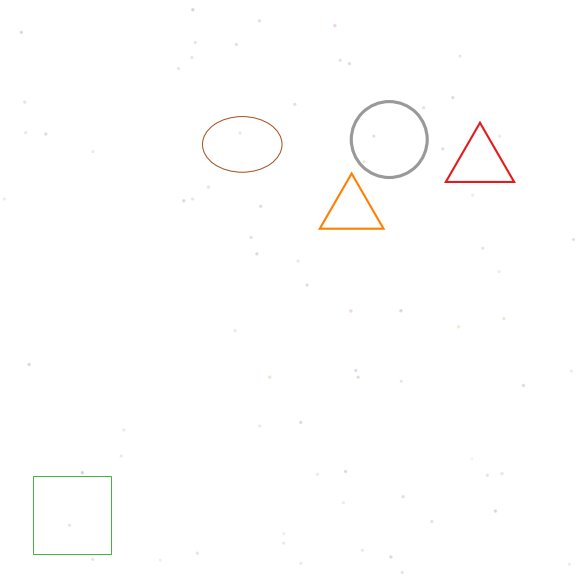[{"shape": "triangle", "thickness": 1, "radius": 0.34, "center": [0.831, 0.718]}, {"shape": "square", "thickness": 0.5, "radius": 0.34, "center": [0.125, 0.107]}, {"shape": "triangle", "thickness": 1, "radius": 0.32, "center": [0.609, 0.635]}, {"shape": "oval", "thickness": 0.5, "radius": 0.34, "center": [0.419, 0.749]}, {"shape": "circle", "thickness": 1.5, "radius": 0.33, "center": [0.674, 0.757]}]